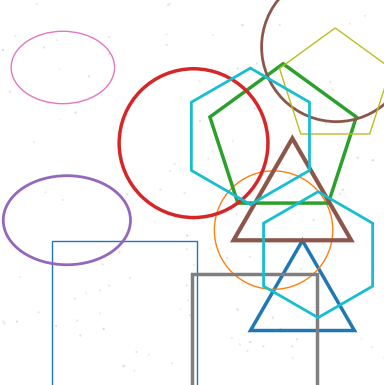[{"shape": "square", "thickness": 1, "radius": 0.94, "center": [0.323, 0.186]}, {"shape": "triangle", "thickness": 2.5, "radius": 0.78, "center": [0.786, 0.219]}, {"shape": "circle", "thickness": 1, "radius": 0.77, "center": [0.711, 0.402]}, {"shape": "pentagon", "thickness": 2.5, "radius": 1.0, "center": [0.735, 0.634]}, {"shape": "circle", "thickness": 2.5, "radius": 0.97, "center": [0.503, 0.628]}, {"shape": "oval", "thickness": 2, "radius": 0.83, "center": [0.174, 0.428]}, {"shape": "circle", "thickness": 2, "radius": 0.97, "center": [0.874, 0.878]}, {"shape": "triangle", "thickness": 3, "radius": 0.88, "center": [0.759, 0.464]}, {"shape": "oval", "thickness": 1, "radius": 0.67, "center": [0.163, 0.825]}, {"shape": "square", "thickness": 2.5, "radius": 0.81, "center": [0.662, 0.125]}, {"shape": "pentagon", "thickness": 1, "radius": 0.76, "center": [0.871, 0.775]}, {"shape": "hexagon", "thickness": 2, "radius": 0.82, "center": [0.826, 0.338]}, {"shape": "hexagon", "thickness": 2, "radius": 0.89, "center": [0.65, 0.646]}]